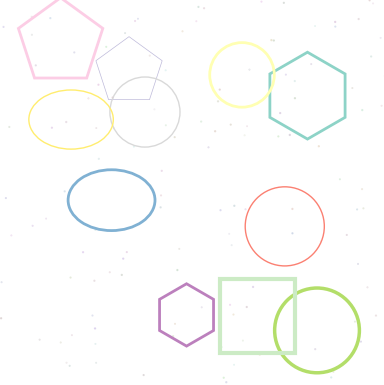[{"shape": "hexagon", "thickness": 2, "radius": 0.56, "center": [0.799, 0.752]}, {"shape": "circle", "thickness": 2, "radius": 0.42, "center": [0.629, 0.805]}, {"shape": "pentagon", "thickness": 0.5, "radius": 0.45, "center": [0.335, 0.814]}, {"shape": "circle", "thickness": 1, "radius": 0.51, "center": [0.74, 0.412]}, {"shape": "oval", "thickness": 2, "radius": 0.56, "center": [0.29, 0.48]}, {"shape": "circle", "thickness": 2.5, "radius": 0.55, "center": [0.823, 0.142]}, {"shape": "pentagon", "thickness": 2, "radius": 0.58, "center": [0.157, 0.891]}, {"shape": "circle", "thickness": 1, "radius": 0.46, "center": [0.376, 0.709]}, {"shape": "hexagon", "thickness": 2, "radius": 0.4, "center": [0.485, 0.182]}, {"shape": "square", "thickness": 3, "radius": 0.48, "center": [0.669, 0.18]}, {"shape": "oval", "thickness": 1, "radius": 0.55, "center": [0.185, 0.689]}]